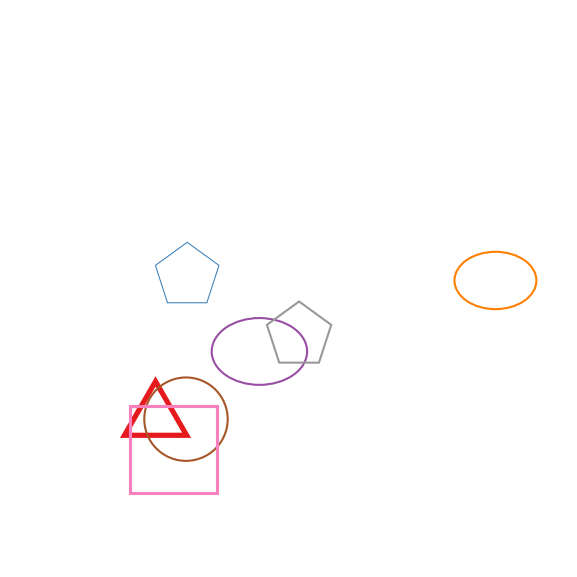[{"shape": "triangle", "thickness": 2.5, "radius": 0.31, "center": [0.269, 0.276]}, {"shape": "pentagon", "thickness": 0.5, "radius": 0.29, "center": [0.324, 0.522]}, {"shape": "oval", "thickness": 1, "radius": 0.41, "center": [0.449, 0.391]}, {"shape": "oval", "thickness": 1, "radius": 0.35, "center": [0.858, 0.513]}, {"shape": "circle", "thickness": 1, "radius": 0.36, "center": [0.322, 0.273]}, {"shape": "square", "thickness": 1.5, "radius": 0.38, "center": [0.301, 0.221]}, {"shape": "pentagon", "thickness": 1, "radius": 0.29, "center": [0.518, 0.419]}]